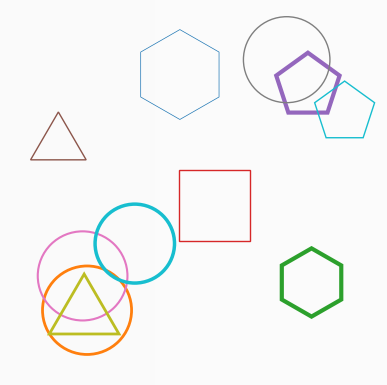[{"shape": "hexagon", "thickness": 0.5, "radius": 0.58, "center": [0.464, 0.806]}, {"shape": "circle", "thickness": 2, "radius": 0.57, "center": [0.225, 0.194]}, {"shape": "hexagon", "thickness": 3, "radius": 0.44, "center": [0.804, 0.266]}, {"shape": "square", "thickness": 1, "radius": 0.46, "center": [0.554, 0.467]}, {"shape": "pentagon", "thickness": 3, "radius": 0.43, "center": [0.795, 0.777]}, {"shape": "triangle", "thickness": 1, "radius": 0.41, "center": [0.151, 0.626]}, {"shape": "circle", "thickness": 1.5, "radius": 0.58, "center": [0.213, 0.283]}, {"shape": "circle", "thickness": 1, "radius": 0.56, "center": [0.74, 0.845]}, {"shape": "triangle", "thickness": 2, "radius": 0.52, "center": [0.217, 0.184]}, {"shape": "pentagon", "thickness": 1, "radius": 0.41, "center": [0.889, 0.708]}, {"shape": "circle", "thickness": 2.5, "radius": 0.51, "center": [0.348, 0.367]}]